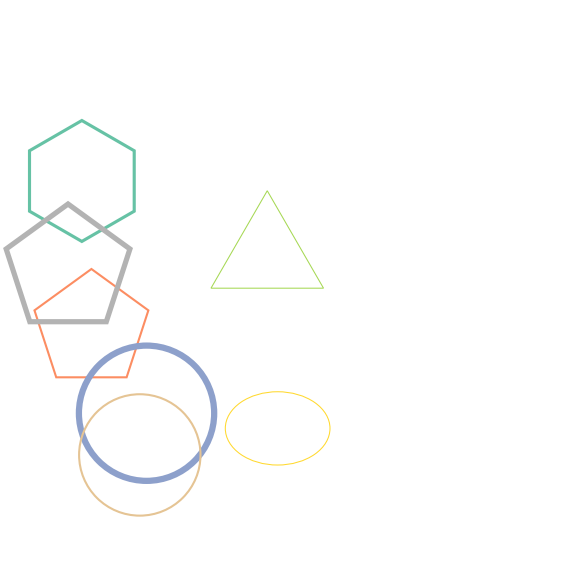[{"shape": "hexagon", "thickness": 1.5, "radius": 0.52, "center": [0.142, 0.686]}, {"shape": "pentagon", "thickness": 1, "radius": 0.52, "center": [0.158, 0.43]}, {"shape": "circle", "thickness": 3, "radius": 0.59, "center": [0.254, 0.284]}, {"shape": "triangle", "thickness": 0.5, "radius": 0.56, "center": [0.463, 0.556]}, {"shape": "oval", "thickness": 0.5, "radius": 0.45, "center": [0.481, 0.257]}, {"shape": "circle", "thickness": 1, "radius": 0.53, "center": [0.242, 0.211]}, {"shape": "pentagon", "thickness": 2.5, "radius": 0.56, "center": [0.118, 0.533]}]